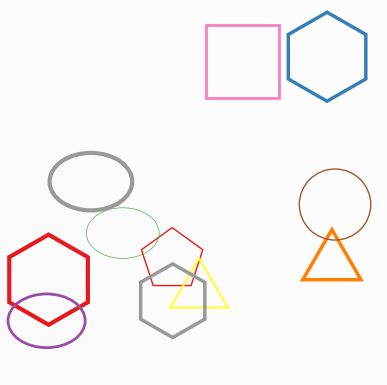[{"shape": "hexagon", "thickness": 3, "radius": 0.59, "center": [0.125, 0.273]}, {"shape": "pentagon", "thickness": 1, "radius": 0.42, "center": [0.444, 0.326]}, {"shape": "hexagon", "thickness": 2.5, "radius": 0.58, "center": [0.844, 0.853]}, {"shape": "oval", "thickness": 0.5, "radius": 0.47, "center": [0.317, 0.395]}, {"shape": "oval", "thickness": 2, "radius": 0.5, "center": [0.12, 0.167]}, {"shape": "triangle", "thickness": 2.5, "radius": 0.43, "center": [0.857, 0.317]}, {"shape": "triangle", "thickness": 1.5, "radius": 0.43, "center": [0.514, 0.244]}, {"shape": "circle", "thickness": 1, "radius": 0.46, "center": [0.865, 0.469]}, {"shape": "square", "thickness": 2, "radius": 0.47, "center": [0.626, 0.84]}, {"shape": "hexagon", "thickness": 2.5, "radius": 0.48, "center": [0.446, 0.219]}, {"shape": "oval", "thickness": 3, "radius": 0.53, "center": [0.235, 0.528]}]